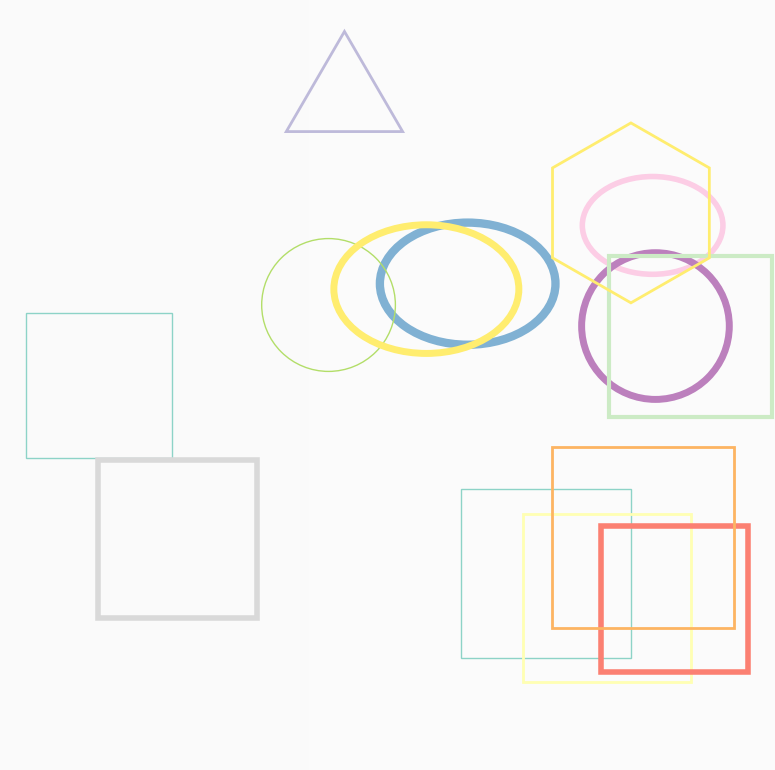[{"shape": "square", "thickness": 0.5, "radius": 0.55, "center": [0.705, 0.255]}, {"shape": "square", "thickness": 0.5, "radius": 0.47, "center": [0.128, 0.499]}, {"shape": "square", "thickness": 1, "radius": 0.54, "center": [0.783, 0.223]}, {"shape": "triangle", "thickness": 1, "radius": 0.43, "center": [0.444, 0.872]}, {"shape": "square", "thickness": 2, "radius": 0.47, "center": [0.87, 0.222]}, {"shape": "oval", "thickness": 3, "radius": 0.57, "center": [0.603, 0.632]}, {"shape": "square", "thickness": 1, "radius": 0.59, "center": [0.83, 0.302]}, {"shape": "circle", "thickness": 0.5, "radius": 0.43, "center": [0.424, 0.604]}, {"shape": "oval", "thickness": 2, "radius": 0.45, "center": [0.842, 0.707]}, {"shape": "square", "thickness": 2, "radius": 0.51, "center": [0.229, 0.3]}, {"shape": "circle", "thickness": 2.5, "radius": 0.48, "center": [0.846, 0.577]}, {"shape": "square", "thickness": 1.5, "radius": 0.52, "center": [0.891, 0.563]}, {"shape": "oval", "thickness": 2.5, "radius": 0.6, "center": [0.55, 0.625]}, {"shape": "hexagon", "thickness": 1, "radius": 0.58, "center": [0.814, 0.724]}]